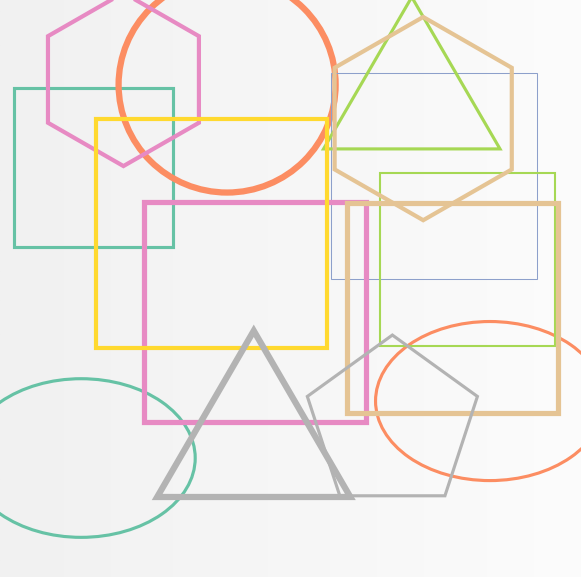[{"shape": "square", "thickness": 1.5, "radius": 0.68, "center": [0.161, 0.709]}, {"shape": "oval", "thickness": 1.5, "radius": 0.98, "center": [0.14, 0.206]}, {"shape": "oval", "thickness": 1.5, "radius": 0.98, "center": [0.843, 0.305]}, {"shape": "circle", "thickness": 3, "radius": 0.93, "center": [0.391, 0.852]}, {"shape": "square", "thickness": 0.5, "radius": 0.89, "center": [0.747, 0.694]}, {"shape": "square", "thickness": 2.5, "radius": 0.95, "center": [0.439, 0.459]}, {"shape": "hexagon", "thickness": 2, "radius": 0.75, "center": [0.212, 0.862]}, {"shape": "triangle", "thickness": 1.5, "radius": 0.88, "center": [0.708, 0.829]}, {"shape": "square", "thickness": 1, "radius": 0.75, "center": [0.804, 0.55]}, {"shape": "square", "thickness": 2, "radius": 0.99, "center": [0.364, 0.594]}, {"shape": "hexagon", "thickness": 2, "radius": 0.88, "center": [0.728, 0.794]}, {"shape": "square", "thickness": 2.5, "radius": 0.91, "center": [0.779, 0.465]}, {"shape": "pentagon", "thickness": 1.5, "radius": 0.77, "center": [0.675, 0.265]}, {"shape": "triangle", "thickness": 3, "radius": 0.96, "center": [0.437, 0.234]}]